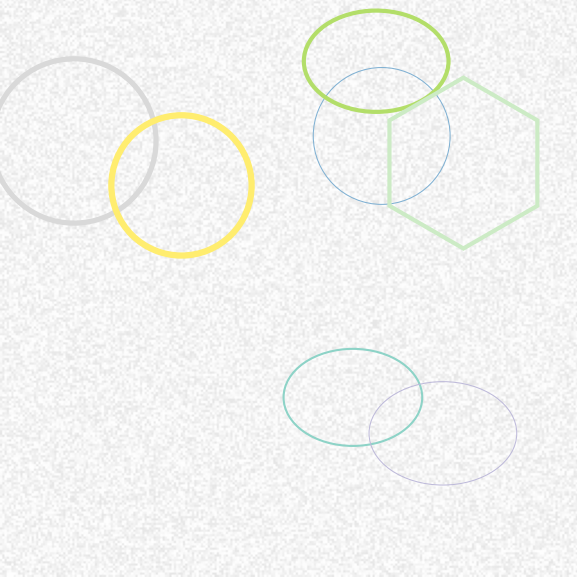[{"shape": "oval", "thickness": 1, "radius": 0.6, "center": [0.611, 0.311]}, {"shape": "oval", "thickness": 0.5, "radius": 0.64, "center": [0.767, 0.249]}, {"shape": "circle", "thickness": 0.5, "radius": 0.59, "center": [0.661, 0.764]}, {"shape": "oval", "thickness": 2, "radius": 0.63, "center": [0.651, 0.893]}, {"shape": "circle", "thickness": 2.5, "radius": 0.71, "center": [0.128, 0.755]}, {"shape": "hexagon", "thickness": 2, "radius": 0.74, "center": [0.802, 0.717]}, {"shape": "circle", "thickness": 3, "radius": 0.61, "center": [0.314, 0.678]}]